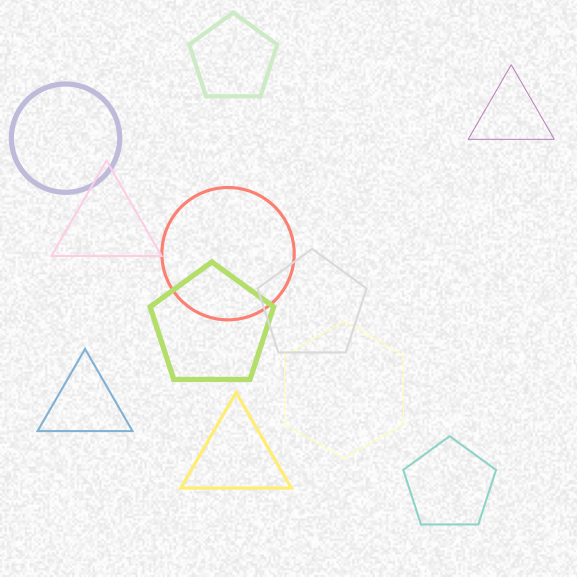[{"shape": "pentagon", "thickness": 1, "radius": 0.42, "center": [0.779, 0.159]}, {"shape": "hexagon", "thickness": 0.5, "radius": 0.59, "center": [0.596, 0.324]}, {"shape": "circle", "thickness": 2.5, "radius": 0.47, "center": [0.114, 0.76]}, {"shape": "circle", "thickness": 1.5, "radius": 0.57, "center": [0.395, 0.56]}, {"shape": "triangle", "thickness": 1, "radius": 0.47, "center": [0.147, 0.3]}, {"shape": "pentagon", "thickness": 2.5, "radius": 0.56, "center": [0.367, 0.433]}, {"shape": "triangle", "thickness": 1, "radius": 0.55, "center": [0.184, 0.611]}, {"shape": "pentagon", "thickness": 1, "radius": 0.5, "center": [0.54, 0.469]}, {"shape": "triangle", "thickness": 0.5, "radius": 0.43, "center": [0.885, 0.801]}, {"shape": "pentagon", "thickness": 2, "radius": 0.4, "center": [0.404, 0.897]}, {"shape": "triangle", "thickness": 1.5, "radius": 0.55, "center": [0.409, 0.209]}]